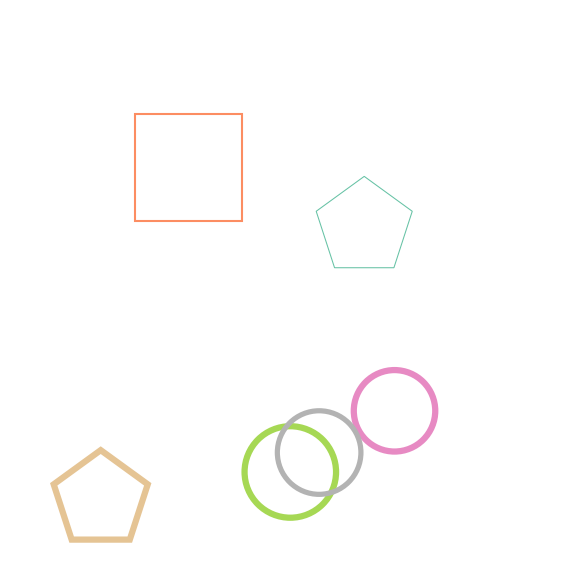[{"shape": "pentagon", "thickness": 0.5, "radius": 0.44, "center": [0.631, 0.606]}, {"shape": "square", "thickness": 1, "radius": 0.46, "center": [0.327, 0.71]}, {"shape": "circle", "thickness": 3, "radius": 0.35, "center": [0.683, 0.288]}, {"shape": "circle", "thickness": 3, "radius": 0.4, "center": [0.503, 0.182]}, {"shape": "pentagon", "thickness": 3, "radius": 0.43, "center": [0.174, 0.134]}, {"shape": "circle", "thickness": 2.5, "radius": 0.36, "center": [0.553, 0.215]}]